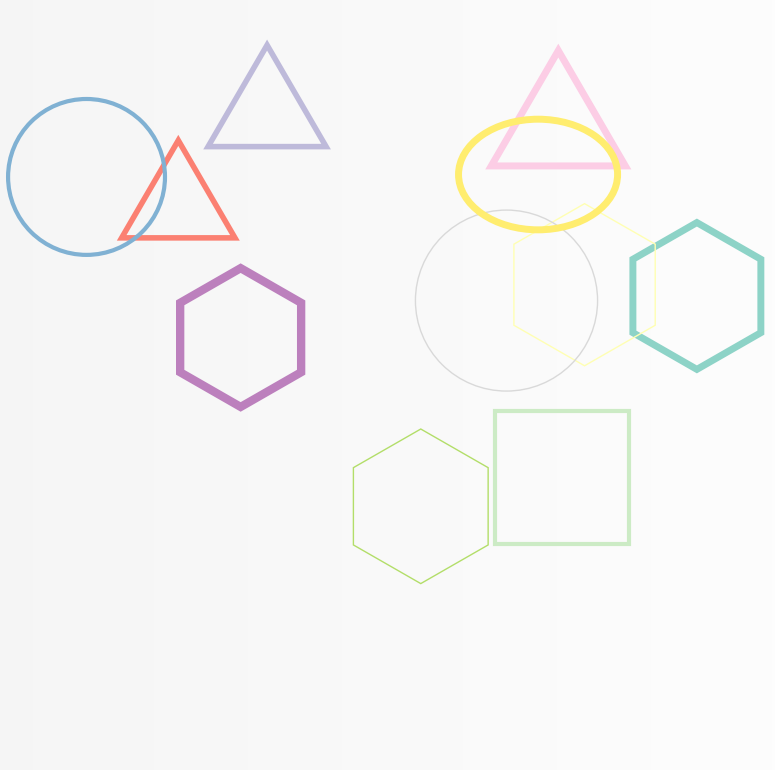[{"shape": "hexagon", "thickness": 2.5, "radius": 0.48, "center": [0.899, 0.616]}, {"shape": "hexagon", "thickness": 0.5, "radius": 0.53, "center": [0.754, 0.63]}, {"shape": "triangle", "thickness": 2, "radius": 0.44, "center": [0.345, 0.854]}, {"shape": "triangle", "thickness": 2, "radius": 0.42, "center": [0.23, 0.733]}, {"shape": "circle", "thickness": 1.5, "radius": 0.51, "center": [0.112, 0.77]}, {"shape": "hexagon", "thickness": 0.5, "radius": 0.5, "center": [0.543, 0.342]}, {"shape": "triangle", "thickness": 2.5, "radius": 0.5, "center": [0.72, 0.834]}, {"shape": "circle", "thickness": 0.5, "radius": 0.59, "center": [0.654, 0.61]}, {"shape": "hexagon", "thickness": 3, "radius": 0.45, "center": [0.311, 0.562]}, {"shape": "square", "thickness": 1.5, "radius": 0.43, "center": [0.725, 0.38]}, {"shape": "oval", "thickness": 2.5, "radius": 0.51, "center": [0.694, 0.773]}]